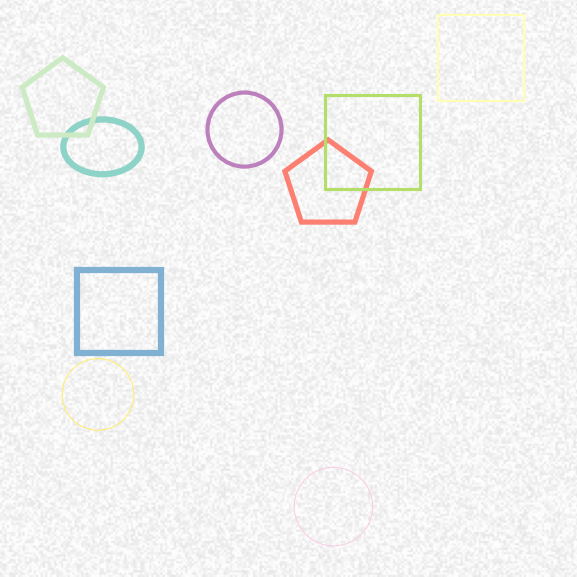[{"shape": "oval", "thickness": 3, "radius": 0.34, "center": [0.177, 0.745]}, {"shape": "square", "thickness": 1, "radius": 0.37, "center": [0.832, 0.899]}, {"shape": "pentagon", "thickness": 2.5, "radius": 0.39, "center": [0.568, 0.678]}, {"shape": "square", "thickness": 3, "radius": 0.36, "center": [0.206, 0.46]}, {"shape": "square", "thickness": 1.5, "radius": 0.41, "center": [0.645, 0.753]}, {"shape": "circle", "thickness": 0.5, "radius": 0.34, "center": [0.577, 0.122]}, {"shape": "circle", "thickness": 2, "radius": 0.32, "center": [0.423, 0.775]}, {"shape": "pentagon", "thickness": 2.5, "radius": 0.37, "center": [0.109, 0.825]}, {"shape": "circle", "thickness": 0.5, "radius": 0.31, "center": [0.17, 0.316]}]